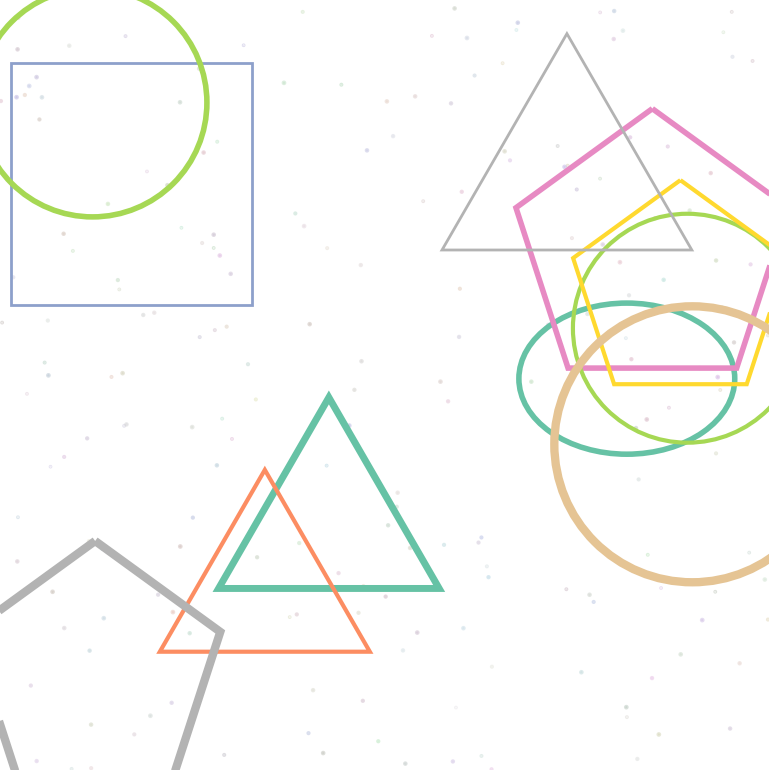[{"shape": "triangle", "thickness": 2.5, "radius": 0.83, "center": [0.427, 0.318]}, {"shape": "oval", "thickness": 2, "radius": 0.7, "center": [0.814, 0.508]}, {"shape": "triangle", "thickness": 1.5, "radius": 0.79, "center": [0.344, 0.232]}, {"shape": "square", "thickness": 1, "radius": 0.78, "center": [0.171, 0.761]}, {"shape": "pentagon", "thickness": 2, "radius": 0.93, "center": [0.847, 0.673]}, {"shape": "circle", "thickness": 1.5, "radius": 0.74, "center": [0.893, 0.574]}, {"shape": "circle", "thickness": 2, "radius": 0.74, "center": [0.12, 0.867]}, {"shape": "pentagon", "thickness": 1.5, "radius": 0.73, "center": [0.884, 0.62]}, {"shape": "circle", "thickness": 3, "radius": 0.9, "center": [0.899, 0.423]}, {"shape": "pentagon", "thickness": 3, "radius": 0.85, "center": [0.124, 0.127]}, {"shape": "triangle", "thickness": 1, "radius": 0.94, "center": [0.736, 0.769]}]